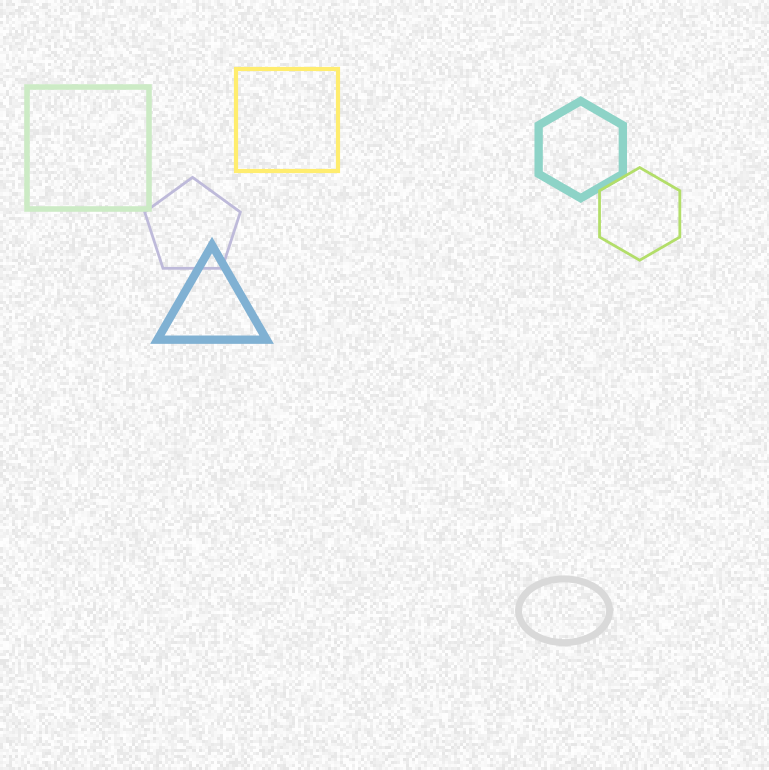[{"shape": "hexagon", "thickness": 3, "radius": 0.32, "center": [0.754, 0.806]}, {"shape": "pentagon", "thickness": 1, "radius": 0.33, "center": [0.25, 0.704]}, {"shape": "triangle", "thickness": 3, "radius": 0.41, "center": [0.275, 0.6]}, {"shape": "hexagon", "thickness": 1, "radius": 0.3, "center": [0.831, 0.722]}, {"shape": "oval", "thickness": 2.5, "radius": 0.3, "center": [0.733, 0.207]}, {"shape": "square", "thickness": 2, "radius": 0.4, "center": [0.115, 0.808]}, {"shape": "square", "thickness": 1.5, "radius": 0.33, "center": [0.372, 0.844]}]